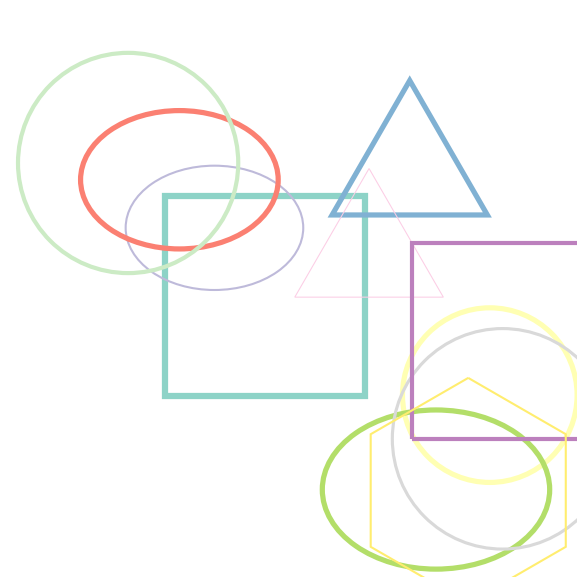[{"shape": "square", "thickness": 3, "radius": 0.87, "center": [0.459, 0.486]}, {"shape": "circle", "thickness": 2.5, "radius": 0.76, "center": [0.848, 0.315]}, {"shape": "oval", "thickness": 1, "radius": 0.77, "center": [0.371, 0.605]}, {"shape": "oval", "thickness": 2.5, "radius": 0.86, "center": [0.311, 0.688]}, {"shape": "triangle", "thickness": 2.5, "radius": 0.78, "center": [0.709, 0.704]}, {"shape": "oval", "thickness": 2.5, "radius": 0.98, "center": [0.755, 0.151]}, {"shape": "triangle", "thickness": 0.5, "radius": 0.74, "center": [0.639, 0.559]}, {"shape": "circle", "thickness": 1.5, "radius": 0.95, "center": [0.87, 0.239]}, {"shape": "square", "thickness": 2, "radius": 0.85, "center": [0.883, 0.409]}, {"shape": "circle", "thickness": 2, "radius": 0.95, "center": [0.222, 0.717]}, {"shape": "hexagon", "thickness": 1, "radius": 0.98, "center": [0.811, 0.15]}]